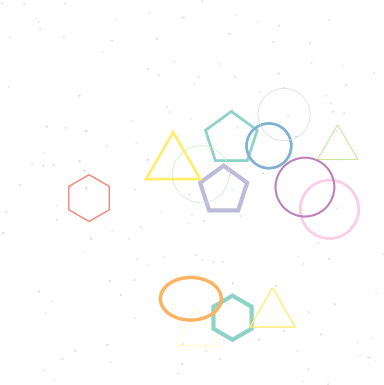[{"shape": "hexagon", "thickness": 3, "radius": 0.29, "center": [0.604, 0.175]}, {"shape": "pentagon", "thickness": 2, "radius": 0.35, "center": [0.601, 0.64]}, {"shape": "triangle", "thickness": 0.5, "radius": 0.32, "center": [0.512, 0.134]}, {"shape": "pentagon", "thickness": 3, "radius": 0.32, "center": [0.581, 0.506]}, {"shape": "hexagon", "thickness": 1, "radius": 0.3, "center": [0.231, 0.485]}, {"shape": "circle", "thickness": 2, "radius": 0.29, "center": [0.698, 0.621]}, {"shape": "oval", "thickness": 2.5, "radius": 0.4, "center": [0.496, 0.224]}, {"shape": "triangle", "thickness": 0.5, "radius": 0.3, "center": [0.877, 0.616]}, {"shape": "circle", "thickness": 2, "radius": 0.38, "center": [0.856, 0.456]}, {"shape": "circle", "thickness": 0.5, "radius": 0.34, "center": [0.738, 0.702]}, {"shape": "circle", "thickness": 1.5, "radius": 0.38, "center": [0.792, 0.514]}, {"shape": "circle", "thickness": 0.5, "radius": 0.37, "center": [0.522, 0.547]}, {"shape": "triangle", "thickness": 2, "radius": 0.41, "center": [0.45, 0.575]}, {"shape": "triangle", "thickness": 1, "radius": 0.34, "center": [0.708, 0.184]}]